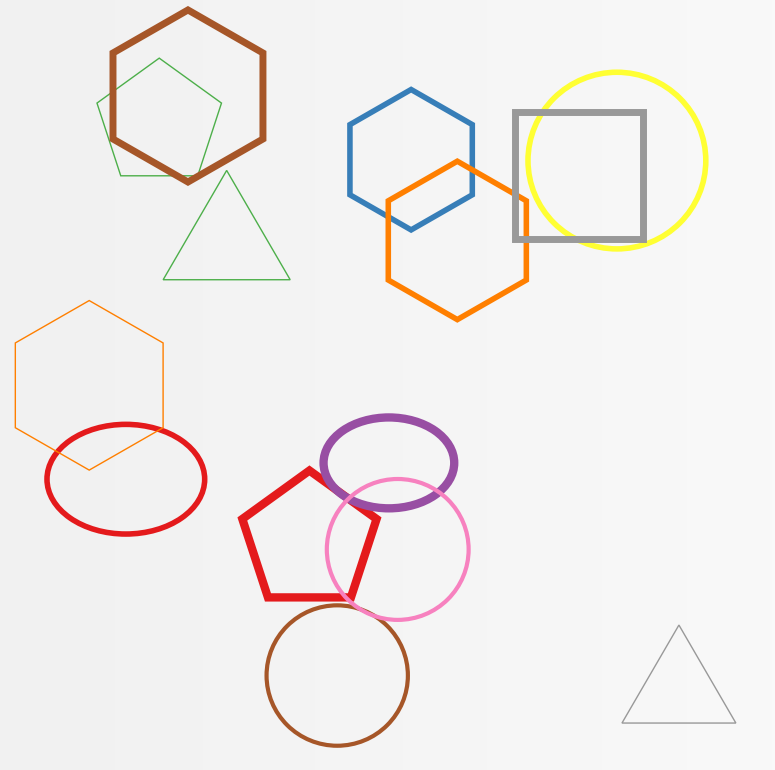[{"shape": "oval", "thickness": 2, "radius": 0.51, "center": [0.162, 0.378]}, {"shape": "pentagon", "thickness": 3, "radius": 0.46, "center": [0.399, 0.298]}, {"shape": "hexagon", "thickness": 2, "radius": 0.46, "center": [0.53, 0.793]}, {"shape": "pentagon", "thickness": 0.5, "radius": 0.42, "center": [0.205, 0.84]}, {"shape": "triangle", "thickness": 0.5, "radius": 0.47, "center": [0.292, 0.684]}, {"shape": "oval", "thickness": 3, "radius": 0.42, "center": [0.502, 0.399]}, {"shape": "hexagon", "thickness": 2, "radius": 0.51, "center": [0.59, 0.688]}, {"shape": "hexagon", "thickness": 0.5, "radius": 0.55, "center": [0.115, 0.5]}, {"shape": "circle", "thickness": 2, "radius": 0.57, "center": [0.796, 0.791]}, {"shape": "circle", "thickness": 1.5, "radius": 0.46, "center": [0.435, 0.123]}, {"shape": "hexagon", "thickness": 2.5, "radius": 0.56, "center": [0.243, 0.875]}, {"shape": "circle", "thickness": 1.5, "radius": 0.46, "center": [0.513, 0.286]}, {"shape": "triangle", "thickness": 0.5, "radius": 0.42, "center": [0.876, 0.103]}, {"shape": "square", "thickness": 2.5, "radius": 0.41, "center": [0.748, 0.772]}]